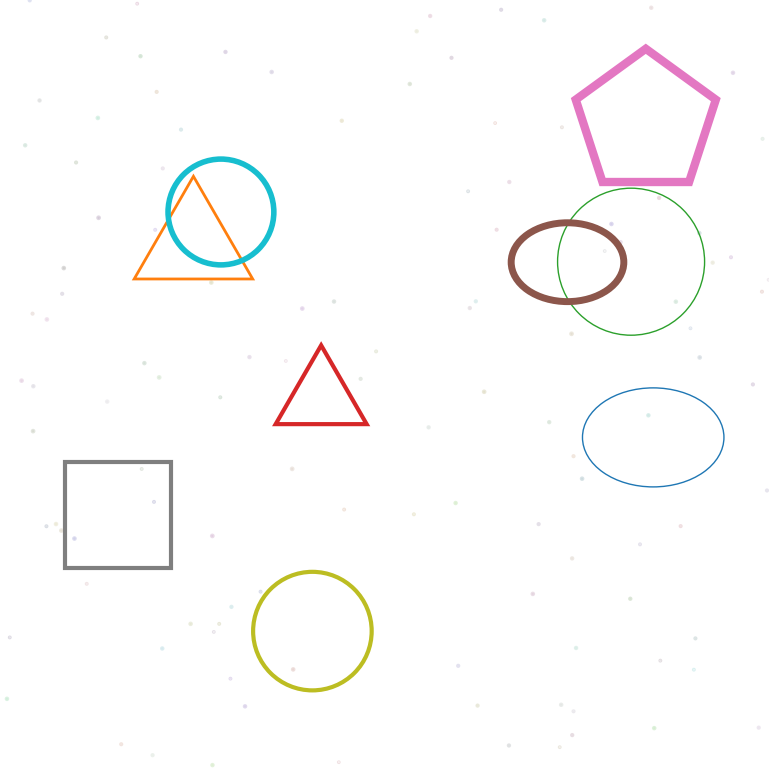[{"shape": "oval", "thickness": 0.5, "radius": 0.46, "center": [0.848, 0.432]}, {"shape": "triangle", "thickness": 1, "radius": 0.44, "center": [0.251, 0.682]}, {"shape": "circle", "thickness": 0.5, "radius": 0.48, "center": [0.82, 0.66]}, {"shape": "triangle", "thickness": 1.5, "radius": 0.34, "center": [0.417, 0.483]}, {"shape": "oval", "thickness": 2.5, "radius": 0.37, "center": [0.737, 0.659]}, {"shape": "pentagon", "thickness": 3, "radius": 0.48, "center": [0.839, 0.841]}, {"shape": "square", "thickness": 1.5, "radius": 0.35, "center": [0.153, 0.331]}, {"shape": "circle", "thickness": 1.5, "radius": 0.38, "center": [0.406, 0.18]}, {"shape": "circle", "thickness": 2, "radius": 0.34, "center": [0.287, 0.725]}]